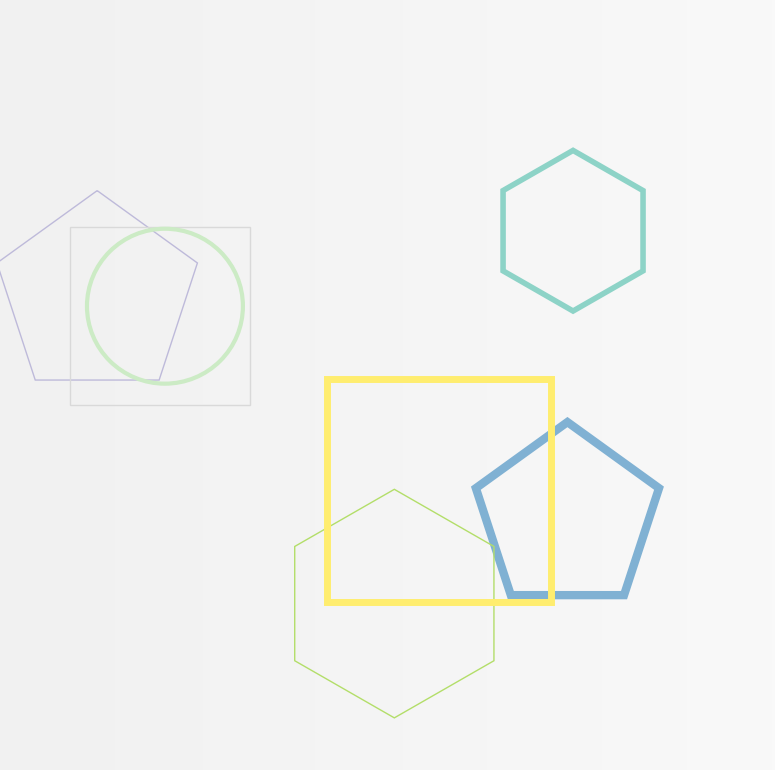[{"shape": "hexagon", "thickness": 2, "radius": 0.52, "center": [0.739, 0.7]}, {"shape": "pentagon", "thickness": 0.5, "radius": 0.68, "center": [0.125, 0.616]}, {"shape": "pentagon", "thickness": 3, "radius": 0.62, "center": [0.732, 0.328]}, {"shape": "hexagon", "thickness": 0.5, "radius": 0.74, "center": [0.509, 0.216]}, {"shape": "square", "thickness": 0.5, "radius": 0.58, "center": [0.207, 0.59]}, {"shape": "circle", "thickness": 1.5, "radius": 0.5, "center": [0.213, 0.602]}, {"shape": "square", "thickness": 2.5, "radius": 0.72, "center": [0.566, 0.363]}]